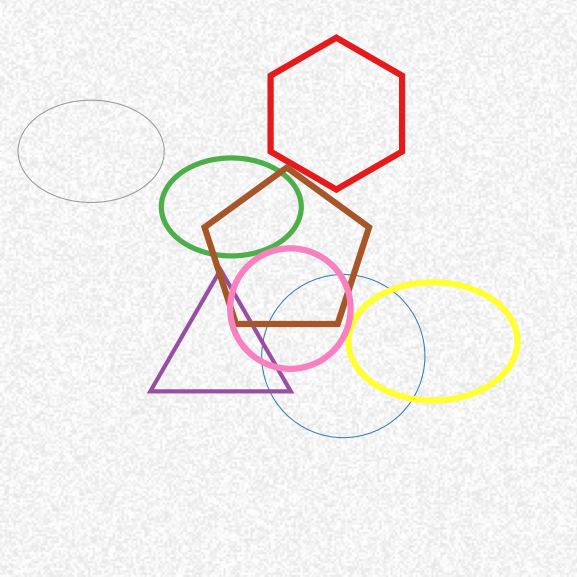[{"shape": "hexagon", "thickness": 3, "radius": 0.66, "center": [0.582, 0.802]}, {"shape": "circle", "thickness": 0.5, "radius": 0.71, "center": [0.594, 0.383]}, {"shape": "oval", "thickness": 2.5, "radius": 0.61, "center": [0.401, 0.641]}, {"shape": "triangle", "thickness": 2, "radius": 0.7, "center": [0.382, 0.392]}, {"shape": "oval", "thickness": 3, "radius": 0.73, "center": [0.75, 0.408]}, {"shape": "pentagon", "thickness": 3, "radius": 0.75, "center": [0.497, 0.559]}, {"shape": "circle", "thickness": 3, "radius": 0.52, "center": [0.503, 0.465]}, {"shape": "oval", "thickness": 0.5, "radius": 0.63, "center": [0.158, 0.737]}]